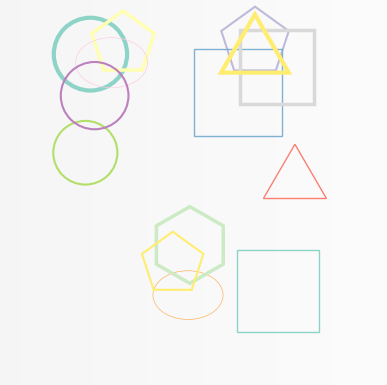[{"shape": "square", "thickness": 1, "radius": 0.53, "center": [0.718, 0.244]}, {"shape": "circle", "thickness": 3, "radius": 0.47, "center": [0.233, 0.859]}, {"shape": "pentagon", "thickness": 2.5, "radius": 0.42, "center": [0.318, 0.887]}, {"shape": "pentagon", "thickness": 1.5, "radius": 0.46, "center": [0.658, 0.891]}, {"shape": "triangle", "thickness": 1, "radius": 0.47, "center": [0.761, 0.531]}, {"shape": "square", "thickness": 1, "radius": 0.57, "center": [0.614, 0.759]}, {"shape": "oval", "thickness": 0.5, "radius": 0.45, "center": [0.485, 0.233]}, {"shape": "circle", "thickness": 1.5, "radius": 0.41, "center": [0.22, 0.603]}, {"shape": "oval", "thickness": 0.5, "radius": 0.47, "center": [0.288, 0.837]}, {"shape": "square", "thickness": 2.5, "radius": 0.48, "center": [0.714, 0.826]}, {"shape": "circle", "thickness": 1.5, "radius": 0.44, "center": [0.244, 0.752]}, {"shape": "hexagon", "thickness": 2.5, "radius": 0.5, "center": [0.49, 0.364]}, {"shape": "triangle", "thickness": 3, "radius": 0.5, "center": [0.658, 0.862]}, {"shape": "pentagon", "thickness": 1.5, "radius": 0.42, "center": [0.446, 0.315]}]